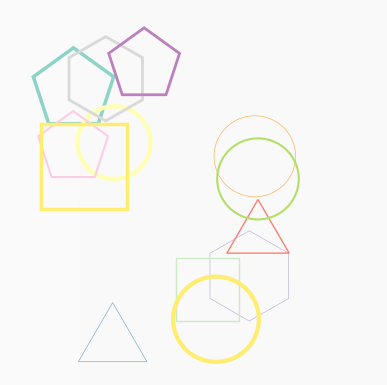[{"shape": "pentagon", "thickness": 2.5, "radius": 0.54, "center": [0.19, 0.767]}, {"shape": "circle", "thickness": 3, "radius": 0.47, "center": [0.294, 0.63]}, {"shape": "hexagon", "thickness": 0.5, "radius": 0.59, "center": [0.643, 0.283]}, {"shape": "triangle", "thickness": 1, "radius": 0.46, "center": [0.666, 0.389]}, {"shape": "triangle", "thickness": 0.5, "radius": 0.51, "center": [0.291, 0.112]}, {"shape": "circle", "thickness": 0.5, "radius": 0.53, "center": [0.658, 0.594]}, {"shape": "circle", "thickness": 1.5, "radius": 0.53, "center": [0.666, 0.535]}, {"shape": "pentagon", "thickness": 1.5, "radius": 0.47, "center": [0.189, 0.617]}, {"shape": "hexagon", "thickness": 2, "radius": 0.55, "center": [0.273, 0.796]}, {"shape": "pentagon", "thickness": 2, "radius": 0.48, "center": [0.372, 0.832]}, {"shape": "square", "thickness": 1, "radius": 0.41, "center": [0.536, 0.249]}, {"shape": "circle", "thickness": 3, "radius": 0.55, "center": [0.557, 0.171]}, {"shape": "square", "thickness": 2.5, "radius": 0.55, "center": [0.216, 0.568]}]